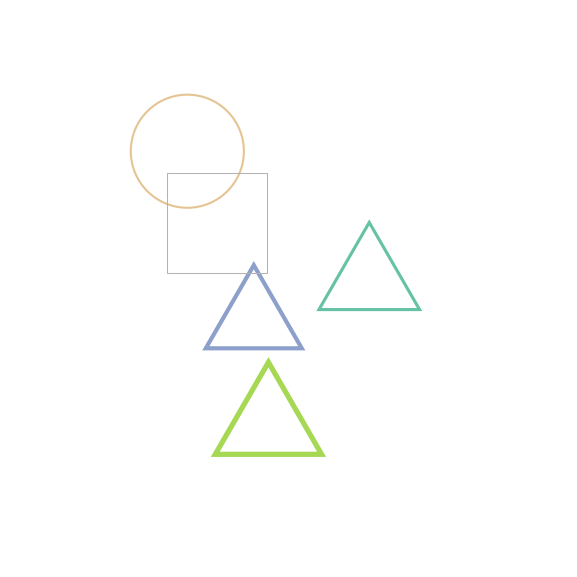[{"shape": "triangle", "thickness": 1.5, "radius": 0.5, "center": [0.639, 0.513]}, {"shape": "triangle", "thickness": 2, "radius": 0.48, "center": [0.439, 0.444]}, {"shape": "triangle", "thickness": 2.5, "radius": 0.53, "center": [0.465, 0.266]}, {"shape": "circle", "thickness": 1, "radius": 0.49, "center": [0.324, 0.737]}, {"shape": "square", "thickness": 0.5, "radius": 0.43, "center": [0.376, 0.613]}]